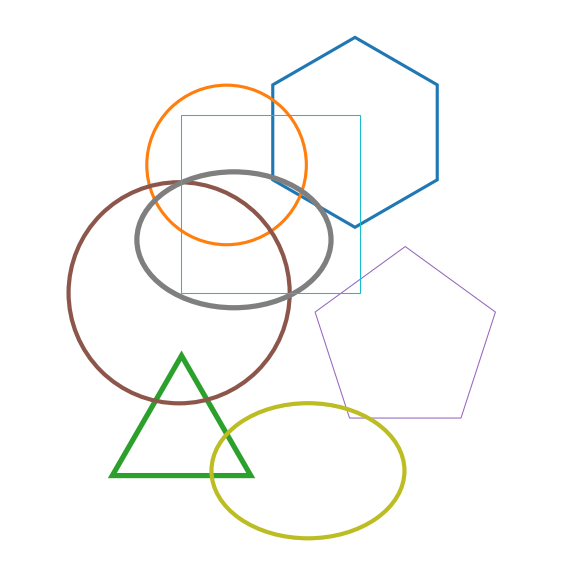[{"shape": "hexagon", "thickness": 1.5, "radius": 0.82, "center": [0.615, 0.77]}, {"shape": "circle", "thickness": 1.5, "radius": 0.69, "center": [0.392, 0.714]}, {"shape": "triangle", "thickness": 2.5, "radius": 0.69, "center": [0.314, 0.245]}, {"shape": "pentagon", "thickness": 0.5, "radius": 0.82, "center": [0.702, 0.408]}, {"shape": "circle", "thickness": 2, "radius": 0.96, "center": [0.31, 0.492]}, {"shape": "oval", "thickness": 2.5, "radius": 0.84, "center": [0.405, 0.584]}, {"shape": "oval", "thickness": 2, "radius": 0.84, "center": [0.533, 0.184]}, {"shape": "square", "thickness": 0.5, "radius": 0.77, "center": [0.468, 0.646]}]